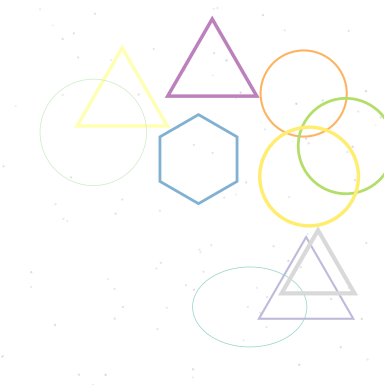[{"shape": "oval", "thickness": 0.5, "radius": 0.74, "center": [0.649, 0.203]}, {"shape": "triangle", "thickness": 2.5, "radius": 0.68, "center": [0.317, 0.74]}, {"shape": "triangle", "thickness": 1.5, "radius": 0.71, "center": [0.795, 0.243]}, {"shape": "hexagon", "thickness": 2, "radius": 0.58, "center": [0.516, 0.587]}, {"shape": "circle", "thickness": 1.5, "radius": 0.56, "center": [0.789, 0.757]}, {"shape": "circle", "thickness": 2, "radius": 0.62, "center": [0.899, 0.621]}, {"shape": "triangle", "thickness": 3, "radius": 0.55, "center": [0.826, 0.293]}, {"shape": "triangle", "thickness": 2.5, "radius": 0.67, "center": [0.551, 0.817]}, {"shape": "circle", "thickness": 0.5, "radius": 0.69, "center": [0.242, 0.656]}, {"shape": "circle", "thickness": 2.5, "radius": 0.64, "center": [0.803, 0.542]}]